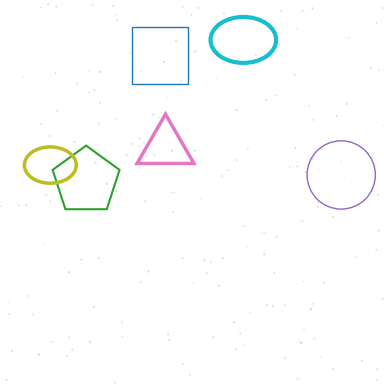[{"shape": "square", "thickness": 1, "radius": 0.37, "center": [0.416, 0.856]}, {"shape": "pentagon", "thickness": 1.5, "radius": 0.46, "center": [0.224, 0.53]}, {"shape": "circle", "thickness": 1, "radius": 0.44, "center": [0.886, 0.546]}, {"shape": "triangle", "thickness": 2.5, "radius": 0.43, "center": [0.43, 0.618]}, {"shape": "oval", "thickness": 2.5, "radius": 0.34, "center": [0.131, 0.571]}, {"shape": "oval", "thickness": 3, "radius": 0.43, "center": [0.632, 0.896]}]